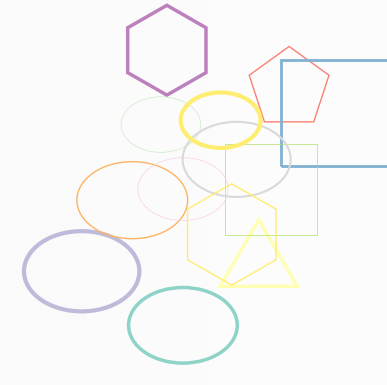[{"shape": "oval", "thickness": 2.5, "radius": 0.7, "center": [0.472, 0.155]}, {"shape": "triangle", "thickness": 2.5, "radius": 0.58, "center": [0.668, 0.314]}, {"shape": "oval", "thickness": 3, "radius": 0.74, "center": [0.211, 0.295]}, {"shape": "pentagon", "thickness": 1, "radius": 0.54, "center": [0.746, 0.771]}, {"shape": "square", "thickness": 2, "radius": 0.69, "center": [0.863, 0.706]}, {"shape": "oval", "thickness": 1, "radius": 0.71, "center": [0.341, 0.48]}, {"shape": "square", "thickness": 0.5, "radius": 0.59, "center": [0.699, 0.509]}, {"shape": "oval", "thickness": 0.5, "radius": 0.58, "center": [0.472, 0.509]}, {"shape": "oval", "thickness": 1.5, "radius": 0.7, "center": [0.611, 0.586]}, {"shape": "hexagon", "thickness": 2.5, "radius": 0.58, "center": [0.431, 0.87]}, {"shape": "oval", "thickness": 0.5, "radius": 0.51, "center": [0.415, 0.676]}, {"shape": "oval", "thickness": 3, "radius": 0.52, "center": [0.569, 0.688]}, {"shape": "hexagon", "thickness": 1, "radius": 0.66, "center": [0.598, 0.391]}]